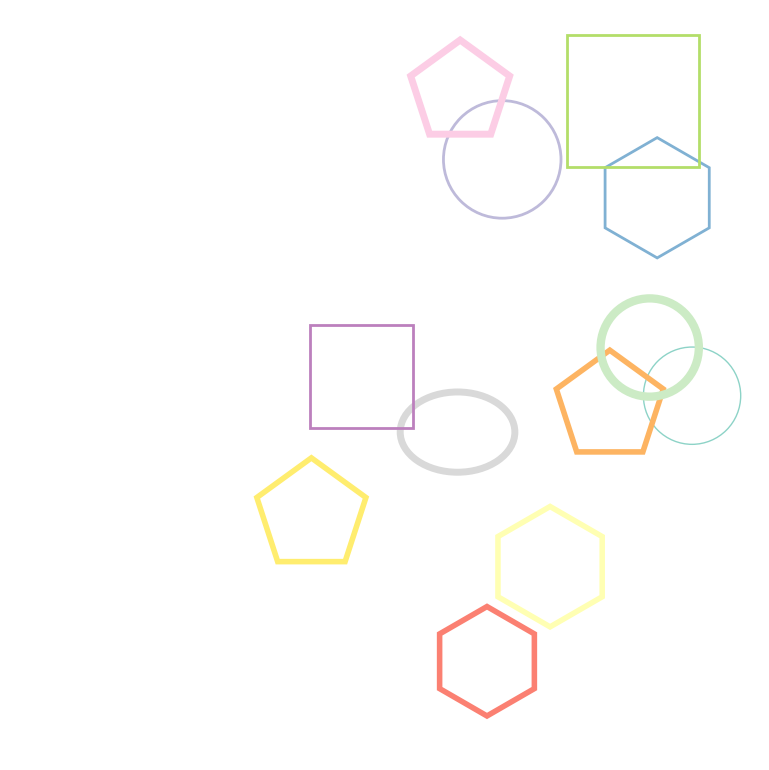[{"shape": "circle", "thickness": 0.5, "radius": 0.32, "center": [0.899, 0.486]}, {"shape": "hexagon", "thickness": 2, "radius": 0.39, "center": [0.714, 0.264]}, {"shape": "circle", "thickness": 1, "radius": 0.38, "center": [0.652, 0.793]}, {"shape": "hexagon", "thickness": 2, "radius": 0.36, "center": [0.632, 0.141]}, {"shape": "hexagon", "thickness": 1, "radius": 0.39, "center": [0.853, 0.743]}, {"shape": "pentagon", "thickness": 2, "radius": 0.37, "center": [0.792, 0.472]}, {"shape": "square", "thickness": 1, "radius": 0.43, "center": [0.822, 0.869]}, {"shape": "pentagon", "thickness": 2.5, "radius": 0.34, "center": [0.598, 0.88]}, {"shape": "oval", "thickness": 2.5, "radius": 0.37, "center": [0.594, 0.439]}, {"shape": "square", "thickness": 1, "radius": 0.34, "center": [0.469, 0.511]}, {"shape": "circle", "thickness": 3, "radius": 0.32, "center": [0.844, 0.549]}, {"shape": "pentagon", "thickness": 2, "radius": 0.37, "center": [0.404, 0.331]}]